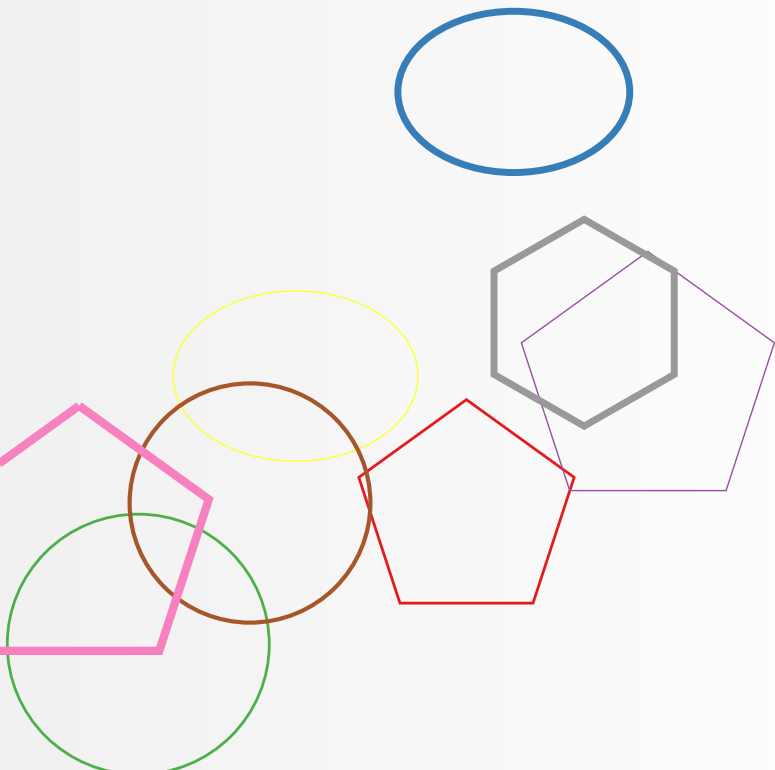[{"shape": "pentagon", "thickness": 1, "radius": 0.73, "center": [0.602, 0.335]}, {"shape": "oval", "thickness": 2.5, "radius": 0.75, "center": [0.663, 0.881]}, {"shape": "circle", "thickness": 1, "radius": 0.85, "center": [0.178, 0.163]}, {"shape": "pentagon", "thickness": 0.5, "radius": 0.86, "center": [0.836, 0.502]}, {"shape": "oval", "thickness": 0.5, "radius": 0.79, "center": [0.381, 0.512]}, {"shape": "circle", "thickness": 1.5, "radius": 0.78, "center": [0.323, 0.347]}, {"shape": "pentagon", "thickness": 3, "radius": 0.88, "center": [0.102, 0.297]}, {"shape": "hexagon", "thickness": 2.5, "radius": 0.67, "center": [0.754, 0.581]}]